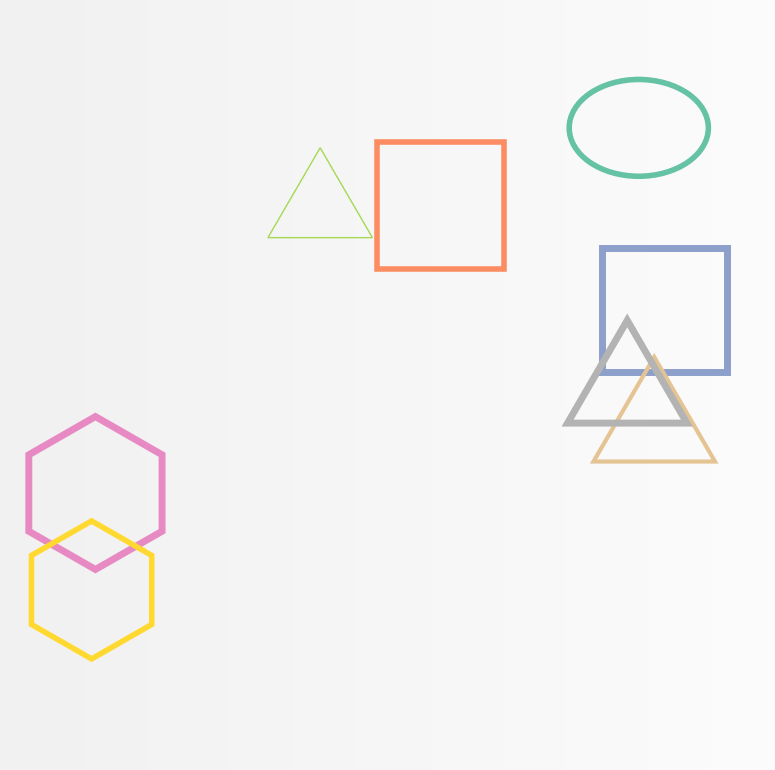[{"shape": "oval", "thickness": 2, "radius": 0.45, "center": [0.824, 0.834]}, {"shape": "square", "thickness": 2, "radius": 0.41, "center": [0.569, 0.733]}, {"shape": "square", "thickness": 2.5, "radius": 0.4, "center": [0.857, 0.598]}, {"shape": "hexagon", "thickness": 2.5, "radius": 0.5, "center": [0.123, 0.36]}, {"shape": "triangle", "thickness": 0.5, "radius": 0.39, "center": [0.413, 0.73]}, {"shape": "hexagon", "thickness": 2, "radius": 0.45, "center": [0.118, 0.234]}, {"shape": "triangle", "thickness": 1.5, "radius": 0.45, "center": [0.844, 0.446]}, {"shape": "triangle", "thickness": 2.5, "radius": 0.44, "center": [0.809, 0.495]}]